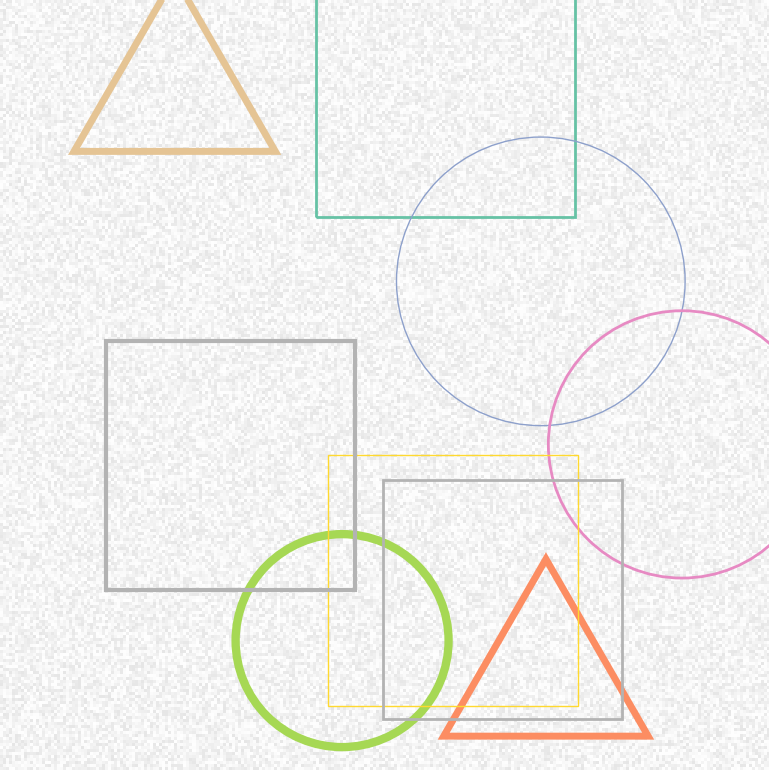[{"shape": "square", "thickness": 1, "radius": 0.84, "center": [0.579, 0.887]}, {"shape": "triangle", "thickness": 2.5, "radius": 0.77, "center": [0.709, 0.121]}, {"shape": "circle", "thickness": 0.5, "radius": 0.94, "center": [0.702, 0.635]}, {"shape": "circle", "thickness": 1, "radius": 0.87, "center": [0.886, 0.423]}, {"shape": "circle", "thickness": 3, "radius": 0.69, "center": [0.444, 0.168]}, {"shape": "square", "thickness": 0.5, "radius": 0.81, "center": [0.588, 0.246]}, {"shape": "triangle", "thickness": 2.5, "radius": 0.75, "center": [0.227, 0.879]}, {"shape": "square", "thickness": 1, "radius": 0.78, "center": [0.652, 0.222]}, {"shape": "square", "thickness": 1.5, "radius": 0.81, "center": [0.299, 0.395]}]